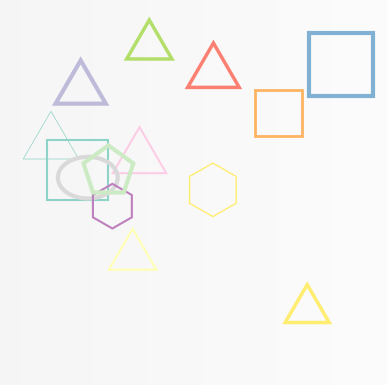[{"shape": "triangle", "thickness": 0.5, "radius": 0.41, "center": [0.131, 0.628]}, {"shape": "square", "thickness": 1.5, "radius": 0.39, "center": [0.201, 0.559]}, {"shape": "triangle", "thickness": 1.5, "radius": 0.35, "center": [0.342, 0.335]}, {"shape": "triangle", "thickness": 3, "radius": 0.37, "center": [0.208, 0.768]}, {"shape": "triangle", "thickness": 2.5, "radius": 0.38, "center": [0.551, 0.811]}, {"shape": "square", "thickness": 3, "radius": 0.41, "center": [0.88, 0.833]}, {"shape": "square", "thickness": 2, "radius": 0.3, "center": [0.718, 0.707]}, {"shape": "triangle", "thickness": 2.5, "radius": 0.34, "center": [0.385, 0.881]}, {"shape": "triangle", "thickness": 1.5, "radius": 0.4, "center": [0.36, 0.59]}, {"shape": "oval", "thickness": 3, "radius": 0.39, "center": [0.227, 0.539]}, {"shape": "hexagon", "thickness": 1.5, "radius": 0.29, "center": [0.29, 0.465]}, {"shape": "pentagon", "thickness": 3, "radius": 0.34, "center": [0.28, 0.555]}, {"shape": "triangle", "thickness": 2.5, "radius": 0.33, "center": [0.793, 0.195]}, {"shape": "hexagon", "thickness": 1, "radius": 0.35, "center": [0.549, 0.507]}]